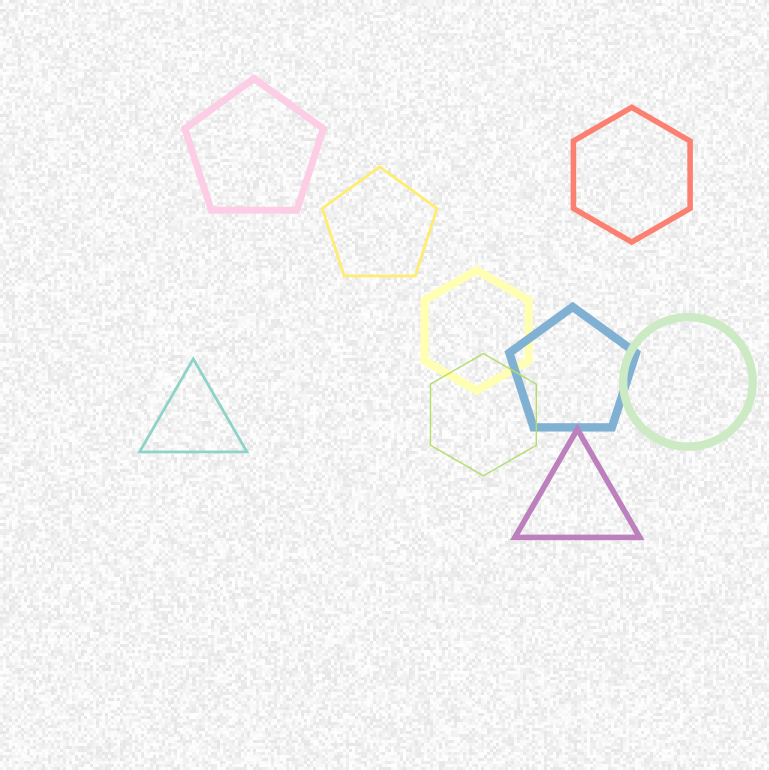[{"shape": "triangle", "thickness": 1, "radius": 0.4, "center": [0.251, 0.453]}, {"shape": "hexagon", "thickness": 3, "radius": 0.39, "center": [0.619, 0.571]}, {"shape": "hexagon", "thickness": 2, "radius": 0.44, "center": [0.82, 0.773]}, {"shape": "pentagon", "thickness": 3, "radius": 0.43, "center": [0.744, 0.515]}, {"shape": "hexagon", "thickness": 0.5, "radius": 0.4, "center": [0.628, 0.461]}, {"shape": "pentagon", "thickness": 2.5, "radius": 0.47, "center": [0.33, 0.804]}, {"shape": "triangle", "thickness": 2, "radius": 0.47, "center": [0.75, 0.349]}, {"shape": "circle", "thickness": 3, "radius": 0.42, "center": [0.893, 0.504]}, {"shape": "pentagon", "thickness": 1, "radius": 0.39, "center": [0.493, 0.705]}]